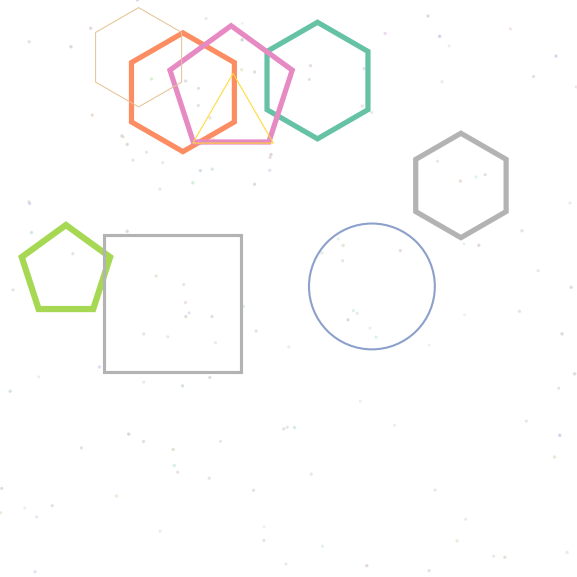[{"shape": "hexagon", "thickness": 2.5, "radius": 0.5, "center": [0.55, 0.86]}, {"shape": "hexagon", "thickness": 2.5, "radius": 0.51, "center": [0.317, 0.839]}, {"shape": "circle", "thickness": 1, "radius": 0.54, "center": [0.644, 0.503]}, {"shape": "pentagon", "thickness": 2.5, "radius": 0.56, "center": [0.4, 0.843]}, {"shape": "pentagon", "thickness": 3, "radius": 0.4, "center": [0.114, 0.529]}, {"shape": "triangle", "thickness": 0.5, "radius": 0.4, "center": [0.404, 0.792]}, {"shape": "hexagon", "thickness": 0.5, "radius": 0.43, "center": [0.24, 0.9]}, {"shape": "hexagon", "thickness": 2.5, "radius": 0.45, "center": [0.798, 0.678]}, {"shape": "square", "thickness": 1.5, "radius": 0.59, "center": [0.299, 0.474]}]